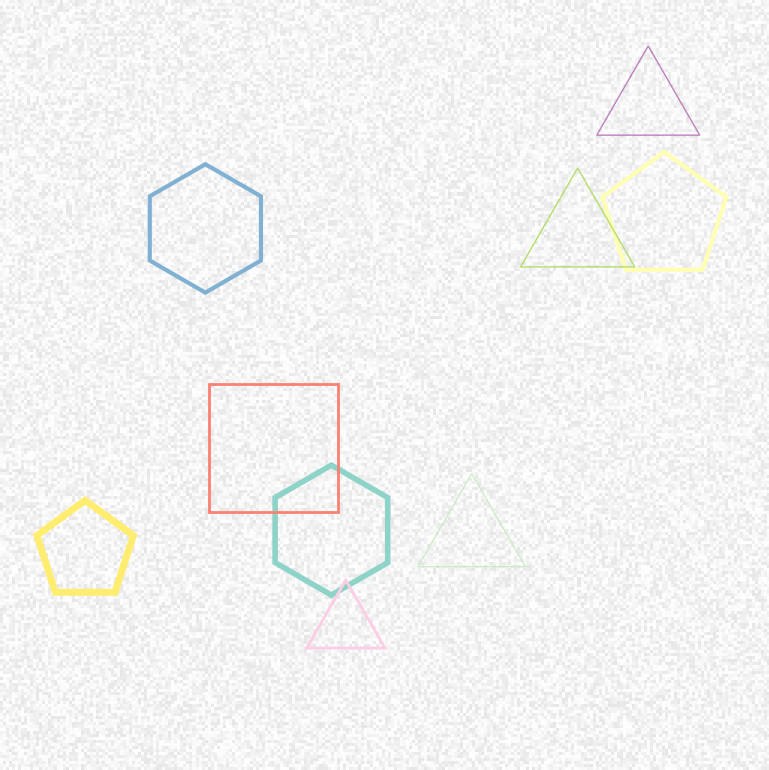[{"shape": "hexagon", "thickness": 2, "radius": 0.42, "center": [0.43, 0.312]}, {"shape": "pentagon", "thickness": 1.5, "radius": 0.42, "center": [0.863, 0.718]}, {"shape": "square", "thickness": 1, "radius": 0.42, "center": [0.355, 0.418]}, {"shape": "hexagon", "thickness": 1.5, "radius": 0.42, "center": [0.267, 0.703]}, {"shape": "triangle", "thickness": 0.5, "radius": 0.43, "center": [0.75, 0.696]}, {"shape": "triangle", "thickness": 1, "radius": 0.29, "center": [0.449, 0.188]}, {"shape": "triangle", "thickness": 0.5, "radius": 0.39, "center": [0.842, 0.863]}, {"shape": "triangle", "thickness": 0.5, "radius": 0.4, "center": [0.613, 0.304]}, {"shape": "pentagon", "thickness": 2.5, "radius": 0.33, "center": [0.111, 0.284]}]